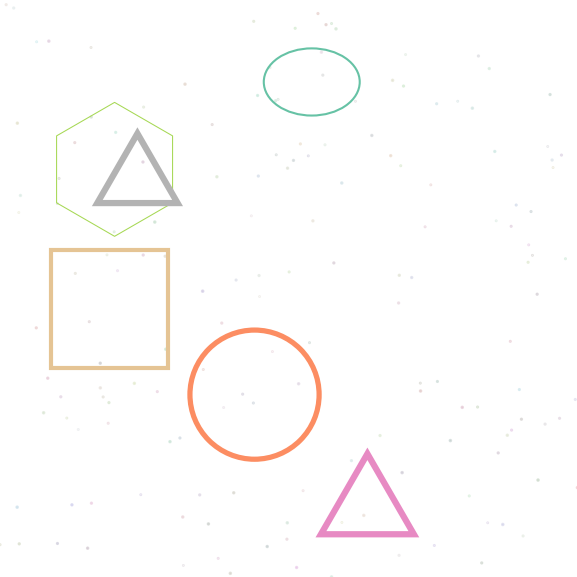[{"shape": "oval", "thickness": 1, "radius": 0.42, "center": [0.54, 0.857]}, {"shape": "circle", "thickness": 2.5, "radius": 0.56, "center": [0.441, 0.316]}, {"shape": "triangle", "thickness": 3, "radius": 0.46, "center": [0.636, 0.12]}, {"shape": "hexagon", "thickness": 0.5, "radius": 0.58, "center": [0.198, 0.706]}, {"shape": "square", "thickness": 2, "radius": 0.51, "center": [0.19, 0.464]}, {"shape": "triangle", "thickness": 3, "radius": 0.4, "center": [0.238, 0.688]}]